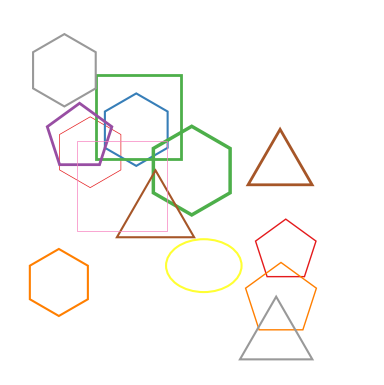[{"shape": "hexagon", "thickness": 0.5, "radius": 0.46, "center": [0.234, 0.605]}, {"shape": "pentagon", "thickness": 1, "radius": 0.41, "center": [0.742, 0.348]}, {"shape": "hexagon", "thickness": 1.5, "radius": 0.47, "center": [0.354, 0.663]}, {"shape": "hexagon", "thickness": 2.5, "radius": 0.58, "center": [0.498, 0.557]}, {"shape": "square", "thickness": 2, "radius": 0.55, "center": [0.359, 0.696]}, {"shape": "pentagon", "thickness": 2, "radius": 0.44, "center": [0.207, 0.644]}, {"shape": "pentagon", "thickness": 1, "radius": 0.48, "center": [0.73, 0.222]}, {"shape": "hexagon", "thickness": 1.5, "radius": 0.44, "center": [0.153, 0.266]}, {"shape": "oval", "thickness": 1.5, "radius": 0.49, "center": [0.529, 0.31]}, {"shape": "triangle", "thickness": 2, "radius": 0.48, "center": [0.728, 0.568]}, {"shape": "triangle", "thickness": 1.5, "radius": 0.58, "center": [0.404, 0.442]}, {"shape": "square", "thickness": 0.5, "radius": 0.58, "center": [0.317, 0.517]}, {"shape": "triangle", "thickness": 1.5, "radius": 0.54, "center": [0.717, 0.121]}, {"shape": "hexagon", "thickness": 1.5, "radius": 0.47, "center": [0.167, 0.817]}]